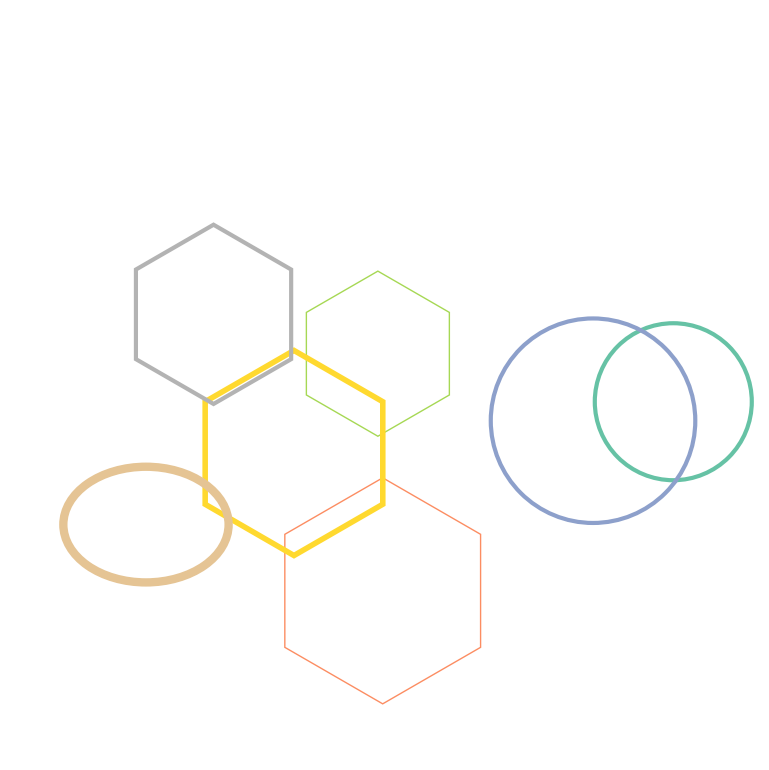[{"shape": "circle", "thickness": 1.5, "radius": 0.51, "center": [0.874, 0.478]}, {"shape": "hexagon", "thickness": 0.5, "radius": 0.73, "center": [0.497, 0.233]}, {"shape": "circle", "thickness": 1.5, "radius": 0.66, "center": [0.77, 0.454]}, {"shape": "hexagon", "thickness": 0.5, "radius": 0.54, "center": [0.491, 0.541]}, {"shape": "hexagon", "thickness": 2, "radius": 0.67, "center": [0.382, 0.412]}, {"shape": "oval", "thickness": 3, "radius": 0.54, "center": [0.19, 0.319]}, {"shape": "hexagon", "thickness": 1.5, "radius": 0.58, "center": [0.277, 0.592]}]